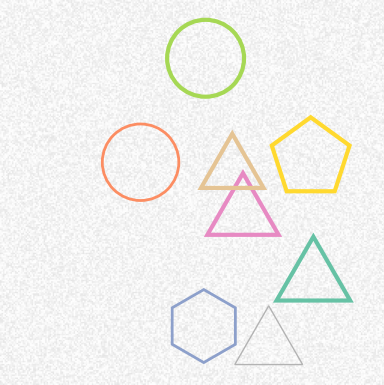[{"shape": "triangle", "thickness": 3, "radius": 0.55, "center": [0.814, 0.275]}, {"shape": "circle", "thickness": 2, "radius": 0.5, "center": [0.365, 0.579]}, {"shape": "hexagon", "thickness": 2, "radius": 0.47, "center": [0.529, 0.153]}, {"shape": "triangle", "thickness": 3, "radius": 0.53, "center": [0.631, 0.443]}, {"shape": "circle", "thickness": 3, "radius": 0.5, "center": [0.534, 0.849]}, {"shape": "pentagon", "thickness": 3, "radius": 0.53, "center": [0.807, 0.589]}, {"shape": "triangle", "thickness": 3, "radius": 0.47, "center": [0.603, 0.559]}, {"shape": "triangle", "thickness": 1, "radius": 0.51, "center": [0.698, 0.104]}]